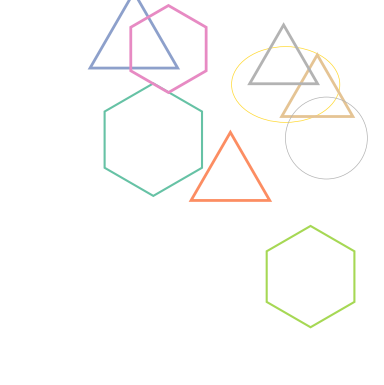[{"shape": "hexagon", "thickness": 1.5, "radius": 0.73, "center": [0.398, 0.637]}, {"shape": "triangle", "thickness": 2, "radius": 0.59, "center": [0.598, 0.538]}, {"shape": "triangle", "thickness": 2, "radius": 0.66, "center": [0.348, 0.889]}, {"shape": "hexagon", "thickness": 2, "radius": 0.57, "center": [0.438, 0.873]}, {"shape": "hexagon", "thickness": 1.5, "radius": 0.66, "center": [0.807, 0.282]}, {"shape": "oval", "thickness": 0.5, "radius": 0.7, "center": [0.742, 0.781]}, {"shape": "triangle", "thickness": 2, "radius": 0.53, "center": [0.824, 0.751]}, {"shape": "circle", "thickness": 0.5, "radius": 0.53, "center": [0.848, 0.641]}, {"shape": "triangle", "thickness": 2, "radius": 0.51, "center": [0.737, 0.833]}]